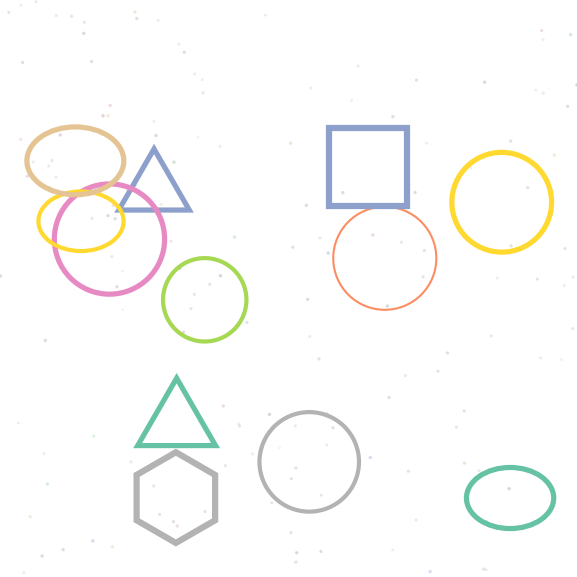[{"shape": "triangle", "thickness": 2.5, "radius": 0.39, "center": [0.306, 0.266]}, {"shape": "oval", "thickness": 2.5, "radius": 0.38, "center": [0.883, 0.137]}, {"shape": "circle", "thickness": 1, "radius": 0.45, "center": [0.666, 0.552]}, {"shape": "triangle", "thickness": 2.5, "radius": 0.35, "center": [0.267, 0.671]}, {"shape": "square", "thickness": 3, "radius": 0.34, "center": [0.638, 0.71]}, {"shape": "circle", "thickness": 2.5, "radius": 0.48, "center": [0.19, 0.585]}, {"shape": "circle", "thickness": 2, "radius": 0.36, "center": [0.355, 0.48]}, {"shape": "oval", "thickness": 2, "radius": 0.37, "center": [0.14, 0.616]}, {"shape": "circle", "thickness": 2.5, "radius": 0.43, "center": [0.869, 0.649]}, {"shape": "oval", "thickness": 2.5, "radius": 0.42, "center": [0.13, 0.721]}, {"shape": "hexagon", "thickness": 3, "radius": 0.39, "center": [0.305, 0.137]}, {"shape": "circle", "thickness": 2, "radius": 0.43, "center": [0.535, 0.199]}]